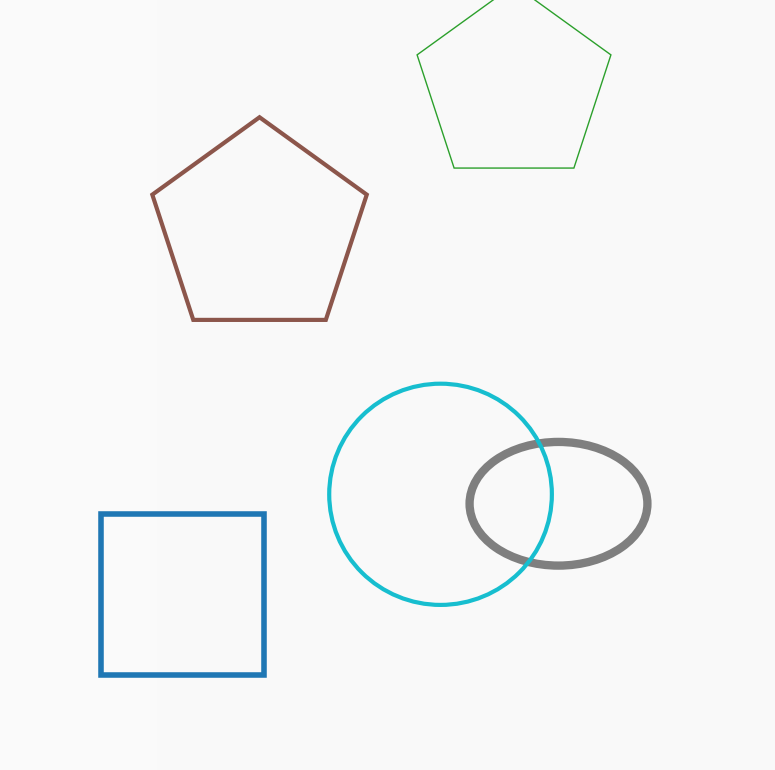[{"shape": "square", "thickness": 2, "radius": 0.52, "center": [0.236, 0.228]}, {"shape": "pentagon", "thickness": 0.5, "radius": 0.66, "center": [0.663, 0.888]}, {"shape": "pentagon", "thickness": 1.5, "radius": 0.73, "center": [0.335, 0.702]}, {"shape": "oval", "thickness": 3, "radius": 0.57, "center": [0.721, 0.346]}, {"shape": "circle", "thickness": 1.5, "radius": 0.72, "center": [0.568, 0.358]}]